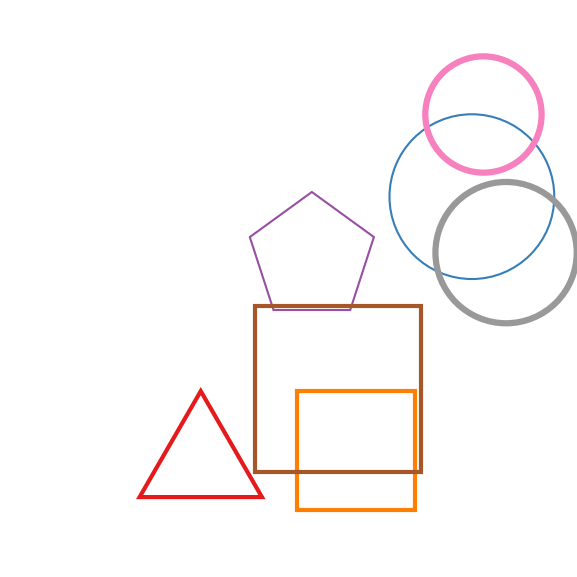[{"shape": "triangle", "thickness": 2, "radius": 0.61, "center": [0.348, 0.2]}, {"shape": "circle", "thickness": 1, "radius": 0.71, "center": [0.817, 0.659]}, {"shape": "pentagon", "thickness": 1, "radius": 0.56, "center": [0.54, 0.554]}, {"shape": "square", "thickness": 2, "radius": 0.51, "center": [0.617, 0.219]}, {"shape": "square", "thickness": 2, "radius": 0.72, "center": [0.585, 0.325]}, {"shape": "circle", "thickness": 3, "radius": 0.5, "center": [0.837, 0.801]}, {"shape": "circle", "thickness": 3, "radius": 0.61, "center": [0.876, 0.562]}]